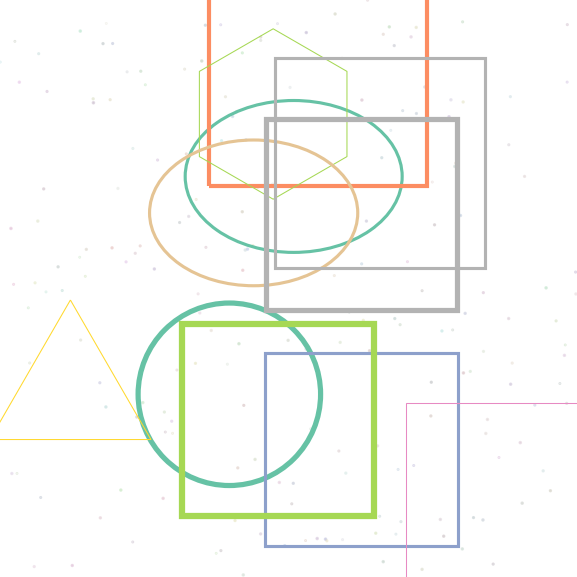[{"shape": "circle", "thickness": 2.5, "radius": 0.79, "center": [0.397, 0.316]}, {"shape": "oval", "thickness": 1.5, "radius": 0.94, "center": [0.509, 0.694]}, {"shape": "square", "thickness": 2, "radius": 0.94, "center": [0.55, 0.866]}, {"shape": "square", "thickness": 1.5, "radius": 0.83, "center": [0.626, 0.221]}, {"shape": "square", "thickness": 0.5, "radius": 0.83, "center": [0.868, 0.135]}, {"shape": "square", "thickness": 3, "radius": 0.83, "center": [0.481, 0.272]}, {"shape": "hexagon", "thickness": 0.5, "radius": 0.74, "center": [0.473, 0.802]}, {"shape": "triangle", "thickness": 0.5, "radius": 0.81, "center": [0.122, 0.319]}, {"shape": "oval", "thickness": 1.5, "radius": 0.9, "center": [0.439, 0.631]}, {"shape": "square", "thickness": 2.5, "radius": 0.83, "center": [0.625, 0.628]}, {"shape": "square", "thickness": 1.5, "radius": 0.91, "center": [0.658, 0.717]}]